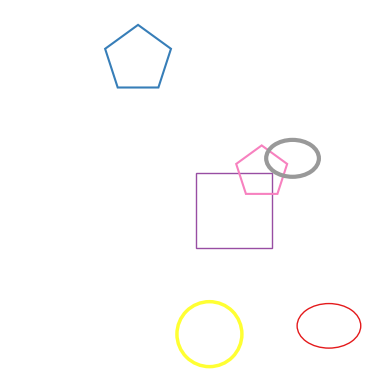[{"shape": "oval", "thickness": 1, "radius": 0.41, "center": [0.854, 0.154]}, {"shape": "pentagon", "thickness": 1.5, "radius": 0.45, "center": [0.359, 0.845]}, {"shape": "square", "thickness": 1, "radius": 0.49, "center": [0.608, 0.453]}, {"shape": "circle", "thickness": 2.5, "radius": 0.42, "center": [0.544, 0.132]}, {"shape": "pentagon", "thickness": 1.5, "radius": 0.35, "center": [0.68, 0.553]}, {"shape": "oval", "thickness": 3, "radius": 0.34, "center": [0.76, 0.589]}]